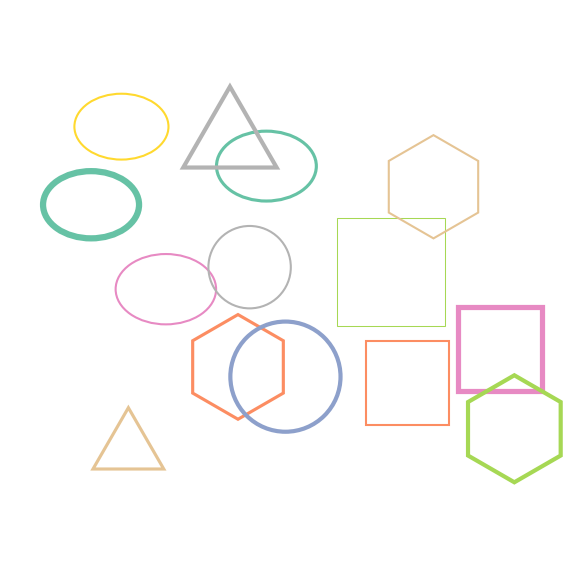[{"shape": "oval", "thickness": 1.5, "radius": 0.43, "center": [0.461, 0.712]}, {"shape": "oval", "thickness": 3, "radius": 0.42, "center": [0.158, 0.645]}, {"shape": "hexagon", "thickness": 1.5, "radius": 0.45, "center": [0.412, 0.364]}, {"shape": "square", "thickness": 1, "radius": 0.36, "center": [0.705, 0.336]}, {"shape": "circle", "thickness": 2, "radius": 0.48, "center": [0.494, 0.347]}, {"shape": "oval", "thickness": 1, "radius": 0.43, "center": [0.287, 0.498]}, {"shape": "square", "thickness": 2.5, "radius": 0.36, "center": [0.865, 0.395]}, {"shape": "square", "thickness": 0.5, "radius": 0.47, "center": [0.676, 0.529]}, {"shape": "hexagon", "thickness": 2, "radius": 0.46, "center": [0.891, 0.257]}, {"shape": "oval", "thickness": 1, "radius": 0.41, "center": [0.21, 0.78]}, {"shape": "hexagon", "thickness": 1, "radius": 0.45, "center": [0.751, 0.676]}, {"shape": "triangle", "thickness": 1.5, "radius": 0.35, "center": [0.222, 0.222]}, {"shape": "circle", "thickness": 1, "radius": 0.36, "center": [0.432, 0.537]}, {"shape": "triangle", "thickness": 2, "radius": 0.47, "center": [0.398, 0.756]}]